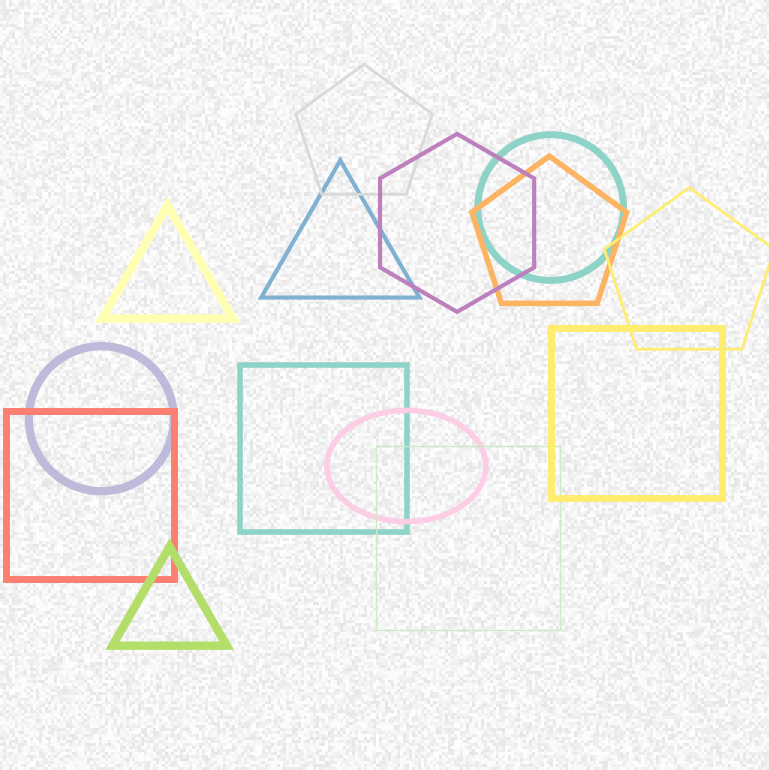[{"shape": "square", "thickness": 2, "radius": 0.54, "center": [0.42, 0.418]}, {"shape": "circle", "thickness": 2.5, "radius": 0.47, "center": [0.715, 0.73]}, {"shape": "triangle", "thickness": 3, "radius": 0.49, "center": [0.218, 0.635]}, {"shape": "circle", "thickness": 3, "radius": 0.47, "center": [0.132, 0.456]}, {"shape": "square", "thickness": 2.5, "radius": 0.54, "center": [0.117, 0.357]}, {"shape": "triangle", "thickness": 1.5, "radius": 0.59, "center": [0.442, 0.673]}, {"shape": "pentagon", "thickness": 2, "radius": 0.53, "center": [0.713, 0.692]}, {"shape": "triangle", "thickness": 3, "radius": 0.43, "center": [0.22, 0.204]}, {"shape": "oval", "thickness": 2, "radius": 0.52, "center": [0.528, 0.395]}, {"shape": "pentagon", "thickness": 1, "radius": 0.47, "center": [0.473, 0.823]}, {"shape": "hexagon", "thickness": 1.5, "radius": 0.58, "center": [0.594, 0.711]}, {"shape": "square", "thickness": 0.5, "radius": 0.6, "center": [0.608, 0.301]}, {"shape": "pentagon", "thickness": 1, "radius": 0.58, "center": [0.895, 0.64]}, {"shape": "square", "thickness": 2.5, "radius": 0.55, "center": [0.827, 0.463]}]